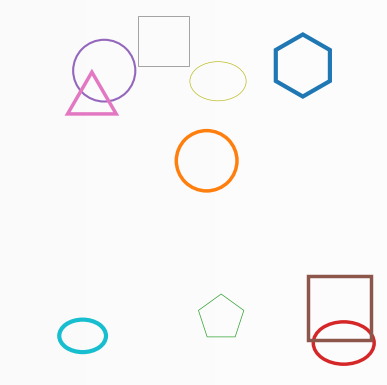[{"shape": "hexagon", "thickness": 3, "radius": 0.4, "center": [0.782, 0.83]}, {"shape": "circle", "thickness": 2.5, "radius": 0.39, "center": [0.533, 0.582]}, {"shape": "pentagon", "thickness": 0.5, "radius": 0.31, "center": [0.571, 0.175]}, {"shape": "oval", "thickness": 2.5, "radius": 0.39, "center": [0.887, 0.109]}, {"shape": "circle", "thickness": 1.5, "radius": 0.4, "center": [0.269, 0.816]}, {"shape": "square", "thickness": 2.5, "radius": 0.41, "center": [0.876, 0.2]}, {"shape": "triangle", "thickness": 2.5, "radius": 0.36, "center": [0.237, 0.74]}, {"shape": "square", "thickness": 0.5, "radius": 0.33, "center": [0.421, 0.893]}, {"shape": "oval", "thickness": 0.5, "radius": 0.36, "center": [0.563, 0.789]}, {"shape": "oval", "thickness": 3, "radius": 0.3, "center": [0.213, 0.128]}]